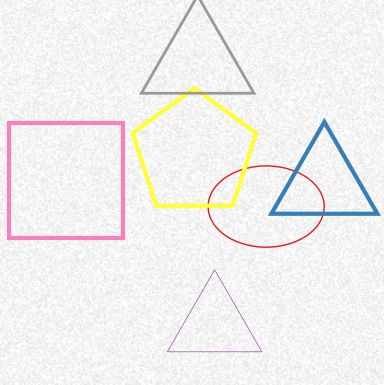[{"shape": "oval", "thickness": 1, "radius": 0.75, "center": [0.691, 0.464]}, {"shape": "triangle", "thickness": 3, "radius": 0.79, "center": [0.843, 0.524]}, {"shape": "triangle", "thickness": 0.5, "radius": 0.71, "center": [0.558, 0.157]}, {"shape": "pentagon", "thickness": 3, "radius": 0.84, "center": [0.505, 0.602]}, {"shape": "square", "thickness": 3, "radius": 0.74, "center": [0.171, 0.531]}, {"shape": "triangle", "thickness": 2, "radius": 0.84, "center": [0.513, 0.842]}]